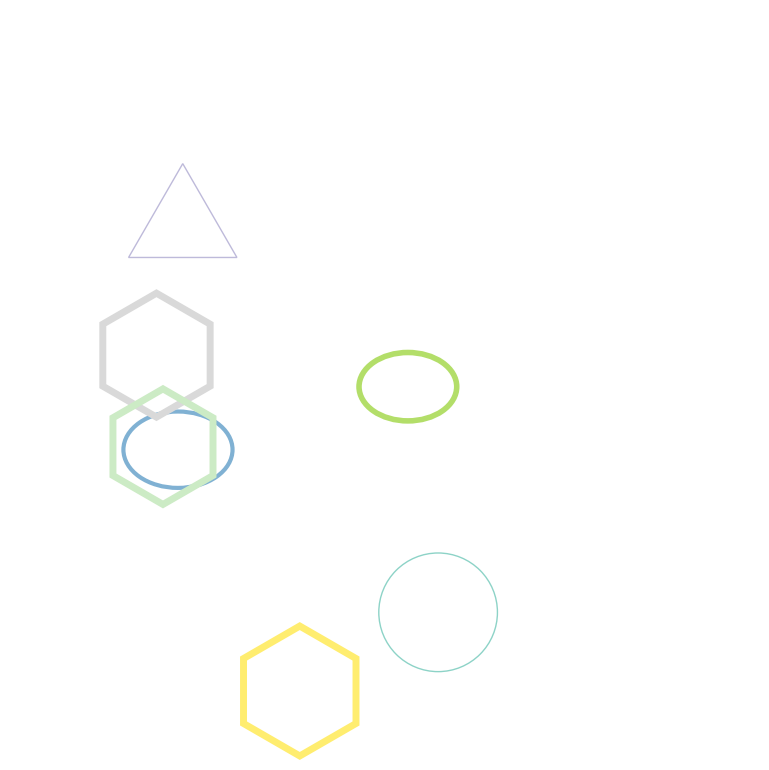[{"shape": "circle", "thickness": 0.5, "radius": 0.39, "center": [0.569, 0.205]}, {"shape": "triangle", "thickness": 0.5, "radius": 0.41, "center": [0.237, 0.706]}, {"shape": "oval", "thickness": 1.5, "radius": 0.35, "center": [0.231, 0.416]}, {"shape": "oval", "thickness": 2, "radius": 0.32, "center": [0.53, 0.498]}, {"shape": "hexagon", "thickness": 2.5, "radius": 0.4, "center": [0.203, 0.539]}, {"shape": "hexagon", "thickness": 2.5, "radius": 0.38, "center": [0.212, 0.42]}, {"shape": "hexagon", "thickness": 2.5, "radius": 0.42, "center": [0.389, 0.103]}]